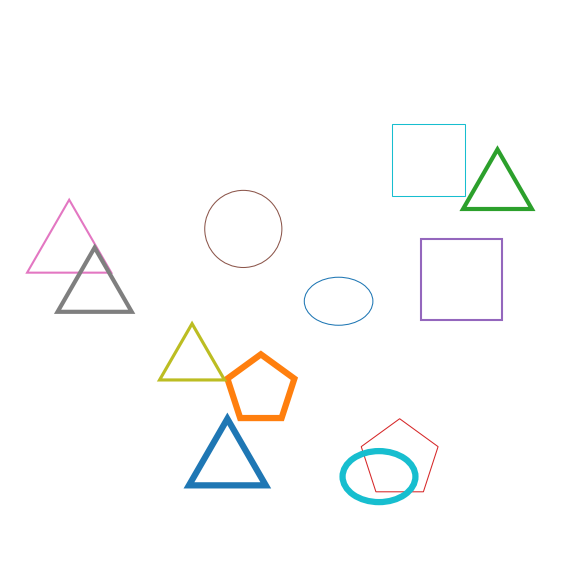[{"shape": "triangle", "thickness": 3, "radius": 0.38, "center": [0.394, 0.197]}, {"shape": "oval", "thickness": 0.5, "radius": 0.3, "center": [0.586, 0.477]}, {"shape": "pentagon", "thickness": 3, "radius": 0.3, "center": [0.452, 0.325]}, {"shape": "triangle", "thickness": 2, "radius": 0.34, "center": [0.861, 0.672]}, {"shape": "pentagon", "thickness": 0.5, "radius": 0.35, "center": [0.692, 0.204]}, {"shape": "square", "thickness": 1, "radius": 0.35, "center": [0.799, 0.515]}, {"shape": "circle", "thickness": 0.5, "radius": 0.33, "center": [0.421, 0.603]}, {"shape": "triangle", "thickness": 1, "radius": 0.42, "center": [0.12, 0.569]}, {"shape": "triangle", "thickness": 2, "radius": 0.37, "center": [0.164, 0.496]}, {"shape": "triangle", "thickness": 1.5, "radius": 0.32, "center": [0.333, 0.374]}, {"shape": "square", "thickness": 0.5, "radius": 0.31, "center": [0.742, 0.722]}, {"shape": "oval", "thickness": 3, "radius": 0.32, "center": [0.656, 0.174]}]